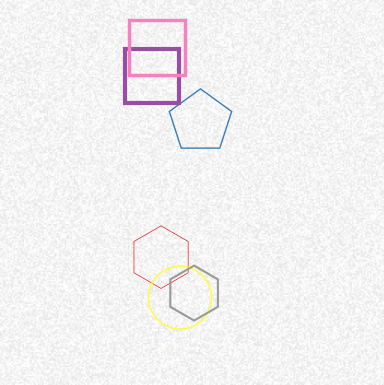[{"shape": "hexagon", "thickness": 0.5, "radius": 0.41, "center": [0.418, 0.332]}, {"shape": "pentagon", "thickness": 1, "radius": 0.43, "center": [0.521, 0.684]}, {"shape": "square", "thickness": 3, "radius": 0.35, "center": [0.396, 0.801]}, {"shape": "circle", "thickness": 1, "radius": 0.41, "center": [0.468, 0.227]}, {"shape": "square", "thickness": 2.5, "radius": 0.36, "center": [0.408, 0.876]}, {"shape": "hexagon", "thickness": 1.5, "radius": 0.36, "center": [0.504, 0.239]}]